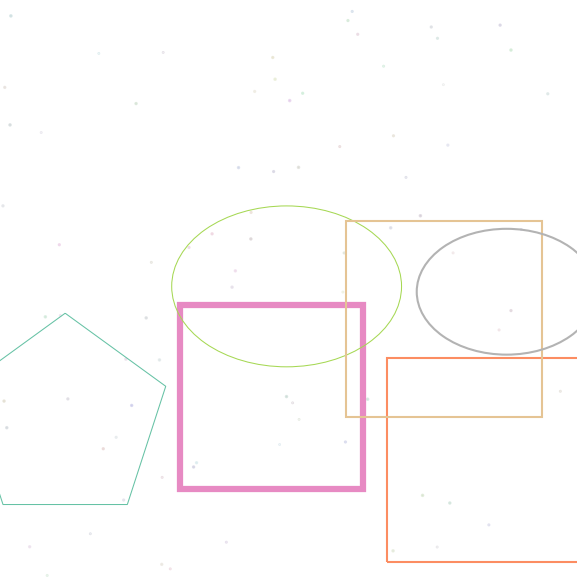[{"shape": "pentagon", "thickness": 0.5, "radius": 0.92, "center": [0.113, 0.274]}, {"shape": "square", "thickness": 1, "radius": 0.89, "center": [0.848, 0.203]}, {"shape": "square", "thickness": 3, "radius": 0.79, "center": [0.47, 0.311]}, {"shape": "oval", "thickness": 0.5, "radius": 1.0, "center": [0.496, 0.503]}, {"shape": "square", "thickness": 1, "radius": 0.85, "center": [0.769, 0.447]}, {"shape": "oval", "thickness": 1, "radius": 0.78, "center": [0.877, 0.494]}]